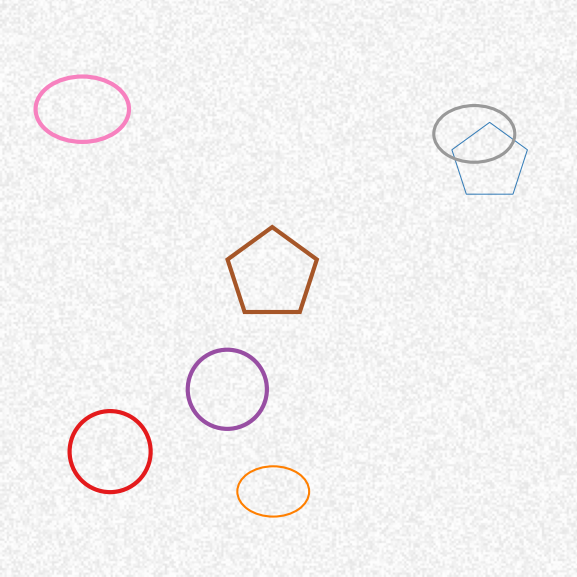[{"shape": "circle", "thickness": 2, "radius": 0.35, "center": [0.191, 0.217]}, {"shape": "pentagon", "thickness": 0.5, "radius": 0.34, "center": [0.848, 0.719]}, {"shape": "circle", "thickness": 2, "radius": 0.34, "center": [0.394, 0.325]}, {"shape": "oval", "thickness": 1, "radius": 0.31, "center": [0.473, 0.148]}, {"shape": "pentagon", "thickness": 2, "radius": 0.41, "center": [0.471, 0.525]}, {"shape": "oval", "thickness": 2, "radius": 0.4, "center": [0.143, 0.81]}, {"shape": "oval", "thickness": 1.5, "radius": 0.35, "center": [0.821, 0.767]}]